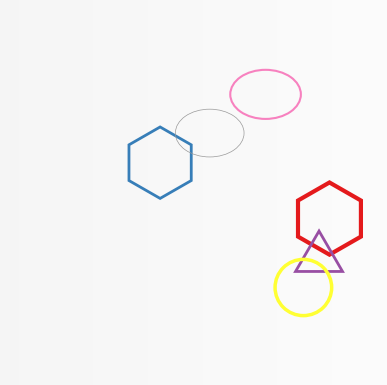[{"shape": "hexagon", "thickness": 3, "radius": 0.47, "center": [0.85, 0.432]}, {"shape": "hexagon", "thickness": 2, "radius": 0.46, "center": [0.413, 0.577]}, {"shape": "triangle", "thickness": 2, "radius": 0.35, "center": [0.823, 0.33]}, {"shape": "circle", "thickness": 2.5, "radius": 0.37, "center": [0.783, 0.253]}, {"shape": "oval", "thickness": 1.5, "radius": 0.46, "center": [0.685, 0.755]}, {"shape": "oval", "thickness": 0.5, "radius": 0.44, "center": [0.541, 0.654]}]